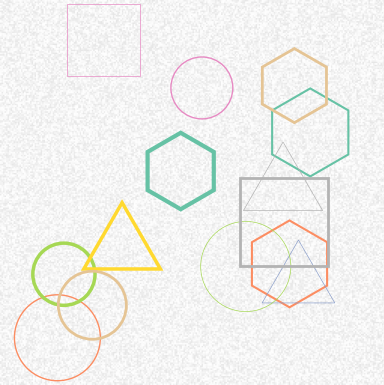[{"shape": "hexagon", "thickness": 3, "radius": 0.5, "center": [0.469, 0.556]}, {"shape": "hexagon", "thickness": 1.5, "radius": 0.57, "center": [0.806, 0.656]}, {"shape": "hexagon", "thickness": 1.5, "radius": 0.56, "center": [0.752, 0.315]}, {"shape": "circle", "thickness": 1, "radius": 0.56, "center": [0.149, 0.123]}, {"shape": "triangle", "thickness": 0.5, "radius": 0.54, "center": [0.775, 0.268]}, {"shape": "square", "thickness": 0.5, "radius": 0.47, "center": [0.268, 0.896]}, {"shape": "circle", "thickness": 1, "radius": 0.4, "center": [0.524, 0.772]}, {"shape": "circle", "thickness": 2.5, "radius": 0.4, "center": [0.166, 0.288]}, {"shape": "circle", "thickness": 0.5, "radius": 0.59, "center": [0.638, 0.308]}, {"shape": "triangle", "thickness": 2.5, "radius": 0.57, "center": [0.317, 0.359]}, {"shape": "hexagon", "thickness": 2, "radius": 0.48, "center": [0.765, 0.778]}, {"shape": "circle", "thickness": 2, "radius": 0.44, "center": [0.24, 0.207]}, {"shape": "triangle", "thickness": 0.5, "radius": 0.59, "center": [0.735, 0.512]}, {"shape": "square", "thickness": 2, "radius": 0.57, "center": [0.737, 0.424]}]